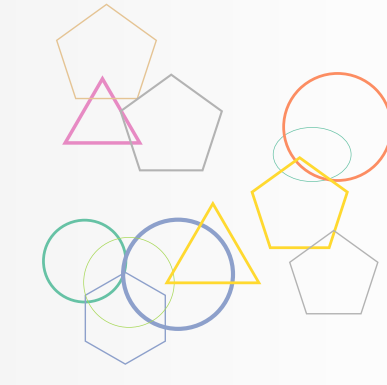[{"shape": "circle", "thickness": 2, "radius": 0.53, "center": [0.218, 0.322]}, {"shape": "oval", "thickness": 0.5, "radius": 0.5, "center": [0.806, 0.599]}, {"shape": "circle", "thickness": 2, "radius": 0.7, "center": [0.871, 0.67]}, {"shape": "circle", "thickness": 3, "radius": 0.71, "center": [0.459, 0.288]}, {"shape": "hexagon", "thickness": 1, "radius": 0.6, "center": [0.323, 0.173]}, {"shape": "triangle", "thickness": 2.5, "radius": 0.56, "center": [0.264, 0.684]}, {"shape": "circle", "thickness": 0.5, "radius": 0.58, "center": [0.333, 0.266]}, {"shape": "pentagon", "thickness": 2, "radius": 0.65, "center": [0.773, 0.461]}, {"shape": "triangle", "thickness": 2, "radius": 0.69, "center": [0.549, 0.334]}, {"shape": "pentagon", "thickness": 1, "radius": 0.68, "center": [0.275, 0.853]}, {"shape": "pentagon", "thickness": 1, "radius": 0.6, "center": [0.861, 0.282]}, {"shape": "pentagon", "thickness": 1.5, "radius": 0.69, "center": [0.442, 0.669]}]